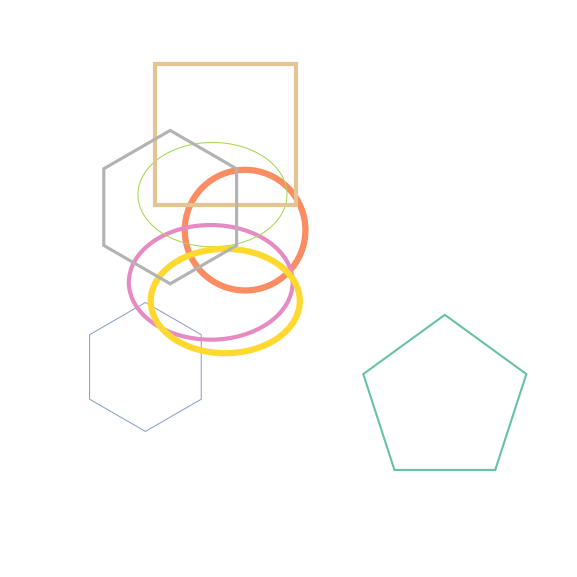[{"shape": "pentagon", "thickness": 1, "radius": 0.74, "center": [0.77, 0.306]}, {"shape": "circle", "thickness": 3, "radius": 0.52, "center": [0.424, 0.601]}, {"shape": "hexagon", "thickness": 0.5, "radius": 0.56, "center": [0.252, 0.364]}, {"shape": "oval", "thickness": 2, "radius": 0.71, "center": [0.365, 0.51]}, {"shape": "oval", "thickness": 0.5, "radius": 0.65, "center": [0.368, 0.662]}, {"shape": "oval", "thickness": 3, "radius": 0.65, "center": [0.39, 0.478]}, {"shape": "square", "thickness": 2, "radius": 0.61, "center": [0.391, 0.766]}, {"shape": "hexagon", "thickness": 1.5, "radius": 0.66, "center": [0.295, 0.641]}]